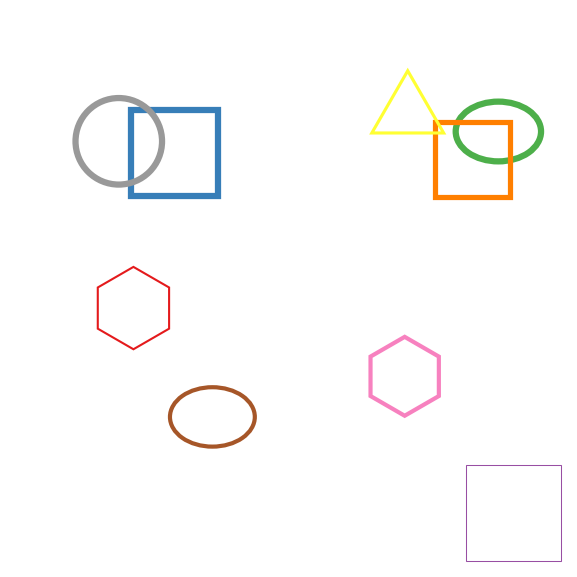[{"shape": "hexagon", "thickness": 1, "radius": 0.36, "center": [0.231, 0.466]}, {"shape": "square", "thickness": 3, "radius": 0.38, "center": [0.303, 0.734]}, {"shape": "oval", "thickness": 3, "radius": 0.37, "center": [0.863, 0.771]}, {"shape": "square", "thickness": 0.5, "radius": 0.41, "center": [0.889, 0.111]}, {"shape": "square", "thickness": 2.5, "radius": 0.33, "center": [0.819, 0.723]}, {"shape": "triangle", "thickness": 1.5, "radius": 0.36, "center": [0.706, 0.805]}, {"shape": "oval", "thickness": 2, "radius": 0.37, "center": [0.368, 0.277]}, {"shape": "hexagon", "thickness": 2, "radius": 0.34, "center": [0.701, 0.348]}, {"shape": "circle", "thickness": 3, "radius": 0.37, "center": [0.206, 0.754]}]